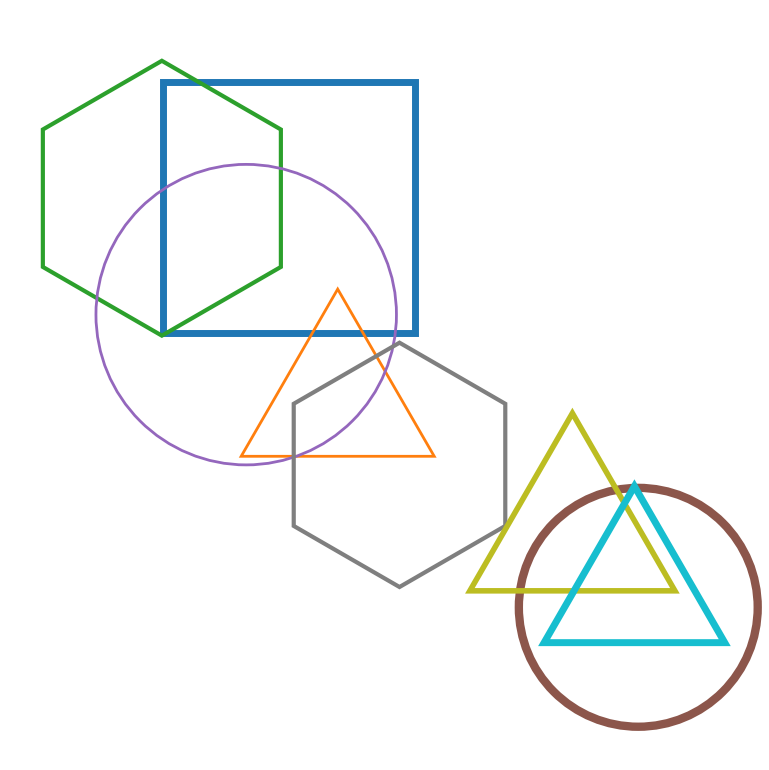[{"shape": "square", "thickness": 2.5, "radius": 0.82, "center": [0.375, 0.731]}, {"shape": "triangle", "thickness": 1, "radius": 0.72, "center": [0.439, 0.48]}, {"shape": "hexagon", "thickness": 1.5, "radius": 0.89, "center": [0.21, 0.743]}, {"shape": "circle", "thickness": 1, "radius": 0.98, "center": [0.32, 0.591]}, {"shape": "circle", "thickness": 3, "radius": 0.78, "center": [0.829, 0.211]}, {"shape": "hexagon", "thickness": 1.5, "radius": 0.79, "center": [0.519, 0.396]}, {"shape": "triangle", "thickness": 2, "radius": 0.77, "center": [0.743, 0.31]}, {"shape": "triangle", "thickness": 2.5, "radius": 0.68, "center": [0.824, 0.233]}]